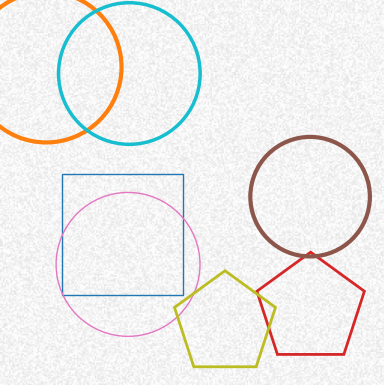[{"shape": "square", "thickness": 1, "radius": 0.79, "center": [0.318, 0.391]}, {"shape": "circle", "thickness": 3, "radius": 0.98, "center": [0.12, 0.826]}, {"shape": "pentagon", "thickness": 2, "radius": 0.73, "center": [0.807, 0.198]}, {"shape": "circle", "thickness": 3, "radius": 0.78, "center": [0.805, 0.489]}, {"shape": "circle", "thickness": 1, "radius": 0.93, "center": [0.333, 0.313]}, {"shape": "pentagon", "thickness": 2, "radius": 0.69, "center": [0.584, 0.159]}, {"shape": "circle", "thickness": 2.5, "radius": 0.92, "center": [0.336, 0.809]}]